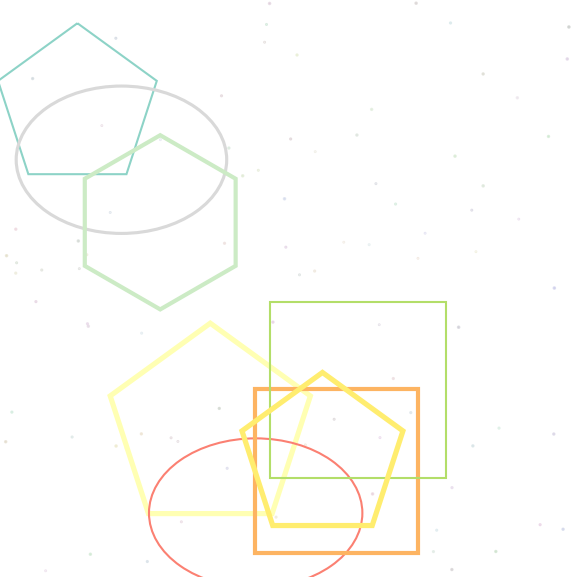[{"shape": "pentagon", "thickness": 1, "radius": 0.72, "center": [0.134, 0.814]}, {"shape": "pentagon", "thickness": 2.5, "radius": 0.91, "center": [0.364, 0.257]}, {"shape": "oval", "thickness": 1, "radius": 0.92, "center": [0.443, 0.111]}, {"shape": "square", "thickness": 2, "radius": 0.71, "center": [0.583, 0.183]}, {"shape": "square", "thickness": 1, "radius": 0.76, "center": [0.62, 0.324]}, {"shape": "oval", "thickness": 1.5, "radius": 0.91, "center": [0.21, 0.723]}, {"shape": "hexagon", "thickness": 2, "radius": 0.75, "center": [0.277, 0.614]}, {"shape": "pentagon", "thickness": 2.5, "radius": 0.73, "center": [0.558, 0.208]}]